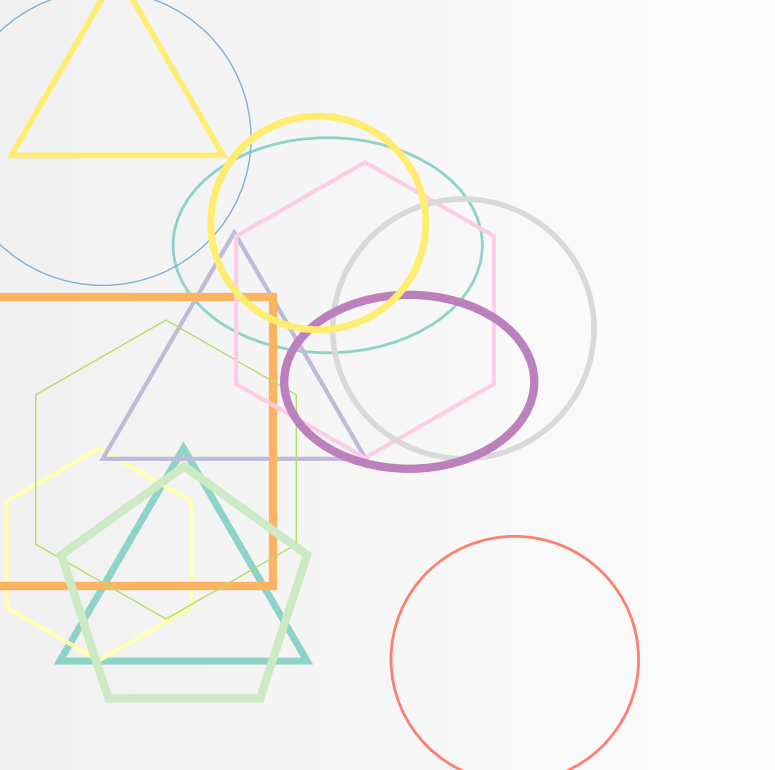[{"shape": "oval", "thickness": 1, "radius": 1.0, "center": [0.423, 0.681]}, {"shape": "triangle", "thickness": 2.5, "radius": 0.92, "center": [0.237, 0.234]}, {"shape": "hexagon", "thickness": 1.5, "radius": 0.69, "center": [0.128, 0.28]}, {"shape": "triangle", "thickness": 1.5, "radius": 0.98, "center": [0.302, 0.502]}, {"shape": "circle", "thickness": 1, "radius": 0.8, "center": [0.664, 0.144]}, {"shape": "circle", "thickness": 0.5, "radius": 0.96, "center": [0.132, 0.821]}, {"shape": "square", "thickness": 3, "radius": 0.94, "center": [0.165, 0.427]}, {"shape": "hexagon", "thickness": 0.5, "radius": 0.97, "center": [0.214, 0.39]}, {"shape": "hexagon", "thickness": 1.5, "radius": 0.96, "center": [0.471, 0.597]}, {"shape": "circle", "thickness": 2, "radius": 0.84, "center": [0.598, 0.573]}, {"shape": "oval", "thickness": 3, "radius": 0.81, "center": [0.528, 0.504]}, {"shape": "pentagon", "thickness": 3, "radius": 0.83, "center": [0.238, 0.228]}, {"shape": "triangle", "thickness": 2, "radius": 0.79, "center": [0.151, 0.877]}, {"shape": "circle", "thickness": 2.5, "radius": 0.69, "center": [0.411, 0.71]}]